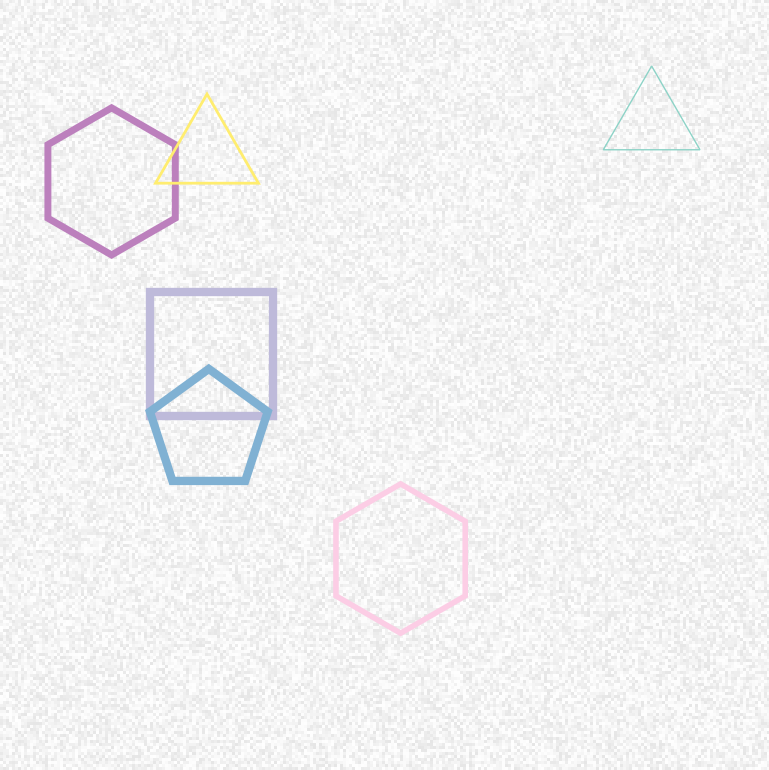[{"shape": "triangle", "thickness": 0.5, "radius": 0.36, "center": [0.846, 0.842]}, {"shape": "square", "thickness": 3, "radius": 0.4, "center": [0.275, 0.54]}, {"shape": "pentagon", "thickness": 3, "radius": 0.4, "center": [0.271, 0.44]}, {"shape": "hexagon", "thickness": 2, "radius": 0.48, "center": [0.52, 0.275]}, {"shape": "hexagon", "thickness": 2.5, "radius": 0.48, "center": [0.145, 0.764]}, {"shape": "triangle", "thickness": 1, "radius": 0.39, "center": [0.269, 0.801]}]